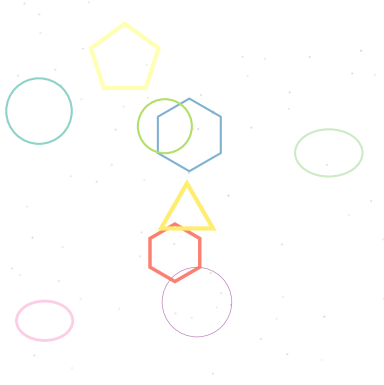[{"shape": "circle", "thickness": 1.5, "radius": 0.43, "center": [0.101, 0.711]}, {"shape": "pentagon", "thickness": 3, "radius": 0.46, "center": [0.324, 0.846]}, {"shape": "hexagon", "thickness": 2.5, "radius": 0.37, "center": [0.454, 0.343]}, {"shape": "hexagon", "thickness": 1.5, "radius": 0.47, "center": [0.492, 0.65]}, {"shape": "circle", "thickness": 1.5, "radius": 0.35, "center": [0.428, 0.672]}, {"shape": "oval", "thickness": 2, "radius": 0.37, "center": [0.116, 0.167]}, {"shape": "circle", "thickness": 0.5, "radius": 0.45, "center": [0.512, 0.215]}, {"shape": "oval", "thickness": 1.5, "radius": 0.44, "center": [0.854, 0.603]}, {"shape": "triangle", "thickness": 3, "radius": 0.39, "center": [0.486, 0.446]}]